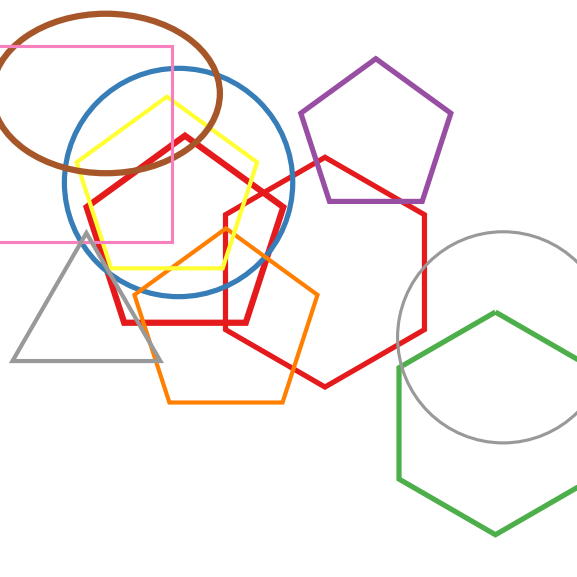[{"shape": "pentagon", "thickness": 3, "radius": 0.9, "center": [0.32, 0.585]}, {"shape": "hexagon", "thickness": 2.5, "radius": 0.99, "center": [0.563, 0.528]}, {"shape": "circle", "thickness": 2.5, "radius": 0.99, "center": [0.309, 0.683]}, {"shape": "hexagon", "thickness": 2.5, "radius": 0.96, "center": [0.858, 0.266]}, {"shape": "pentagon", "thickness": 2.5, "radius": 0.68, "center": [0.651, 0.761]}, {"shape": "pentagon", "thickness": 2, "radius": 0.83, "center": [0.391, 0.437]}, {"shape": "pentagon", "thickness": 2, "radius": 0.82, "center": [0.289, 0.667]}, {"shape": "oval", "thickness": 3, "radius": 0.99, "center": [0.183, 0.837]}, {"shape": "square", "thickness": 1.5, "radius": 0.85, "center": [0.127, 0.75]}, {"shape": "circle", "thickness": 1.5, "radius": 0.91, "center": [0.871, 0.415]}, {"shape": "triangle", "thickness": 2, "radius": 0.74, "center": [0.15, 0.448]}]